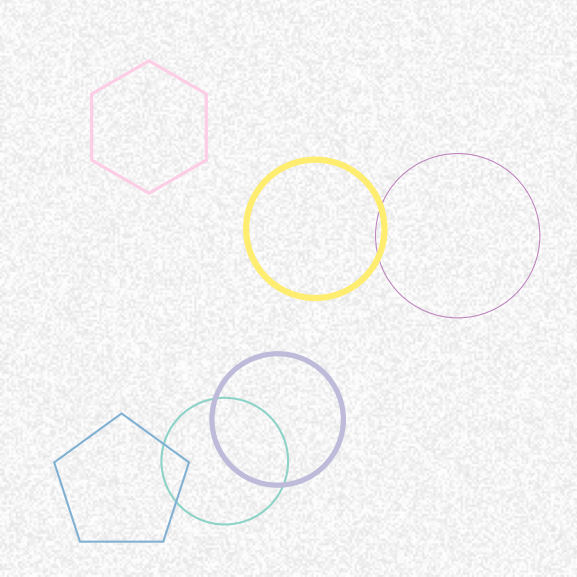[{"shape": "circle", "thickness": 1, "radius": 0.55, "center": [0.389, 0.201]}, {"shape": "circle", "thickness": 2.5, "radius": 0.57, "center": [0.481, 0.273]}, {"shape": "pentagon", "thickness": 1, "radius": 0.61, "center": [0.211, 0.161]}, {"shape": "hexagon", "thickness": 1.5, "radius": 0.57, "center": [0.258, 0.779]}, {"shape": "circle", "thickness": 0.5, "radius": 0.71, "center": [0.793, 0.591]}, {"shape": "circle", "thickness": 3, "radius": 0.6, "center": [0.546, 0.603]}]